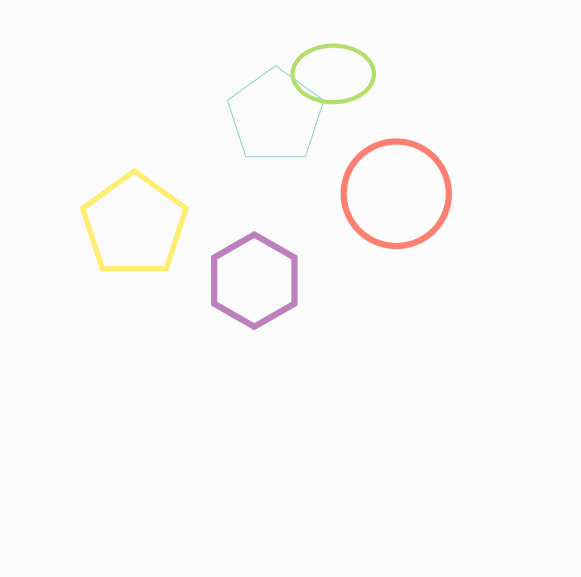[{"shape": "pentagon", "thickness": 0.5, "radius": 0.44, "center": [0.474, 0.798]}, {"shape": "circle", "thickness": 3, "radius": 0.45, "center": [0.682, 0.664]}, {"shape": "oval", "thickness": 2, "radius": 0.35, "center": [0.573, 0.871]}, {"shape": "hexagon", "thickness": 3, "radius": 0.4, "center": [0.438, 0.513]}, {"shape": "pentagon", "thickness": 2.5, "radius": 0.47, "center": [0.231, 0.61]}]